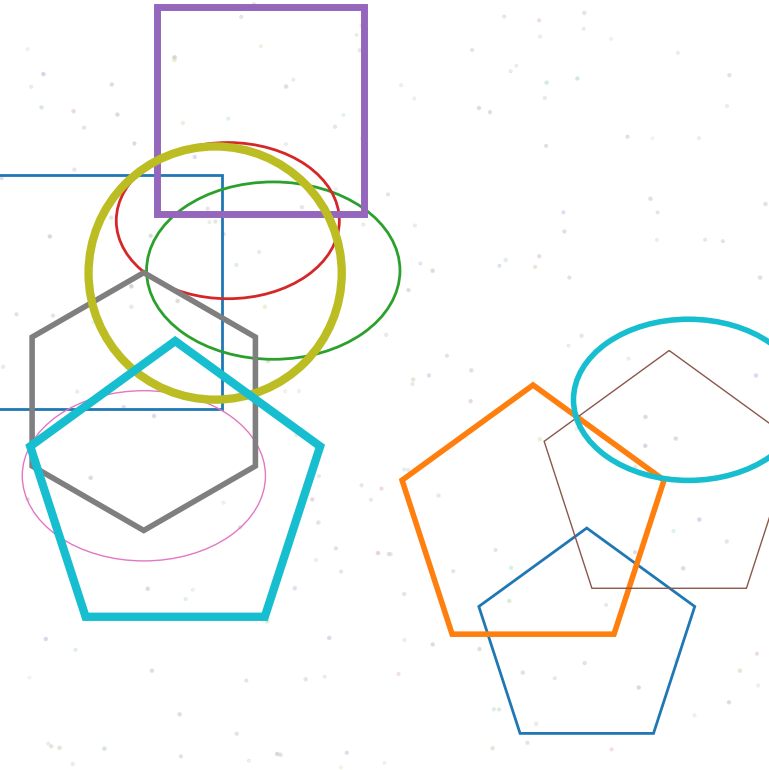[{"shape": "square", "thickness": 1, "radius": 0.76, "center": [0.137, 0.621]}, {"shape": "pentagon", "thickness": 1, "radius": 0.74, "center": [0.762, 0.167]}, {"shape": "pentagon", "thickness": 2, "radius": 0.89, "center": [0.692, 0.321]}, {"shape": "oval", "thickness": 1, "radius": 0.82, "center": [0.355, 0.649]}, {"shape": "oval", "thickness": 1, "radius": 0.72, "center": [0.296, 0.713]}, {"shape": "square", "thickness": 2.5, "radius": 0.67, "center": [0.338, 0.856]}, {"shape": "pentagon", "thickness": 0.5, "radius": 0.85, "center": [0.869, 0.374]}, {"shape": "oval", "thickness": 0.5, "radius": 0.79, "center": [0.187, 0.382]}, {"shape": "hexagon", "thickness": 2, "radius": 0.84, "center": [0.187, 0.478]}, {"shape": "circle", "thickness": 3, "radius": 0.82, "center": [0.279, 0.645]}, {"shape": "oval", "thickness": 2, "radius": 0.75, "center": [0.894, 0.481]}, {"shape": "pentagon", "thickness": 3, "radius": 0.99, "center": [0.228, 0.359]}]